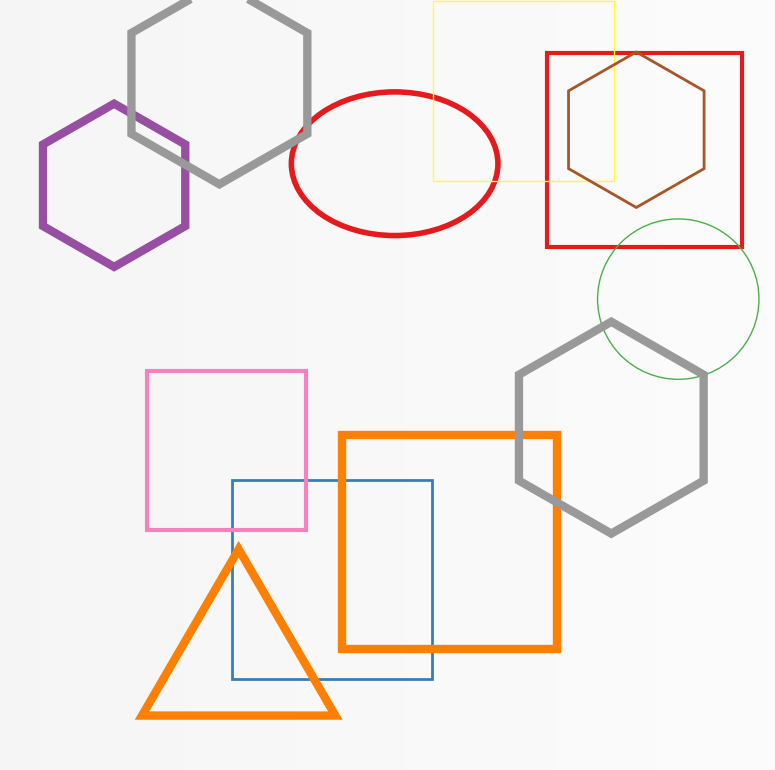[{"shape": "oval", "thickness": 2, "radius": 0.67, "center": [0.509, 0.787]}, {"shape": "square", "thickness": 1.5, "radius": 0.63, "center": [0.831, 0.806]}, {"shape": "square", "thickness": 1, "radius": 0.65, "center": [0.428, 0.247]}, {"shape": "circle", "thickness": 0.5, "radius": 0.52, "center": [0.875, 0.612]}, {"shape": "hexagon", "thickness": 3, "radius": 0.53, "center": [0.147, 0.759]}, {"shape": "triangle", "thickness": 3, "radius": 0.72, "center": [0.308, 0.143]}, {"shape": "square", "thickness": 3, "radius": 0.69, "center": [0.58, 0.296]}, {"shape": "square", "thickness": 0.5, "radius": 0.59, "center": [0.675, 0.882]}, {"shape": "hexagon", "thickness": 1, "radius": 0.5, "center": [0.821, 0.832]}, {"shape": "square", "thickness": 1.5, "radius": 0.52, "center": [0.292, 0.415]}, {"shape": "hexagon", "thickness": 3, "radius": 0.69, "center": [0.789, 0.445]}, {"shape": "hexagon", "thickness": 3, "radius": 0.66, "center": [0.283, 0.892]}]